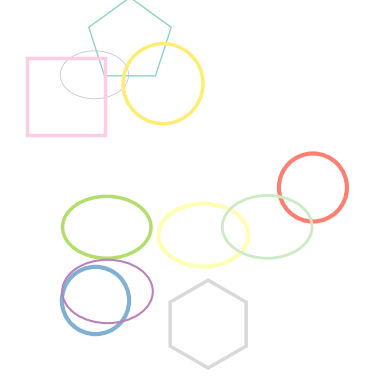[{"shape": "pentagon", "thickness": 1, "radius": 0.56, "center": [0.338, 0.894]}, {"shape": "oval", "thickness": 3, "radius": 0.58, "center": [0.528, 0.389]}, {"shape": "oval", "thickness": 0.5, "radius": 0.44, "center": [0.245, 0.806]}, {"shape": "circle", "thickness": 3, "radius": 0.44, "center": [0.813, 0.513]}, {"shape": "circle", "thickness": 3, "radius": 0.44, "center": [0.248, 0.22]}, {"shape": "oval", "thickness": 2.5, "radius": 0.57, "center": [0.277, 0.41]}, {"shape": "square", "thickness": 2.5, "radius": 0.5, "center": [0.172, 0.748]}, {"shape": "hexagon", "thickness": 2.5, "radius": 0.57, "center": [0.541, 0.158]}, {"shape": "oval", "thickness": 1.5, "radius": 0.59, "center": [0.279, 0.243]}, {"shape": "oval", "thickness": 2, "radius": 0.58, "center": [0.694, 0.411]}, {"shape": "circle", "thickness": 2.5, "radius": 0.52, "center": [0.423, 0.783]}]